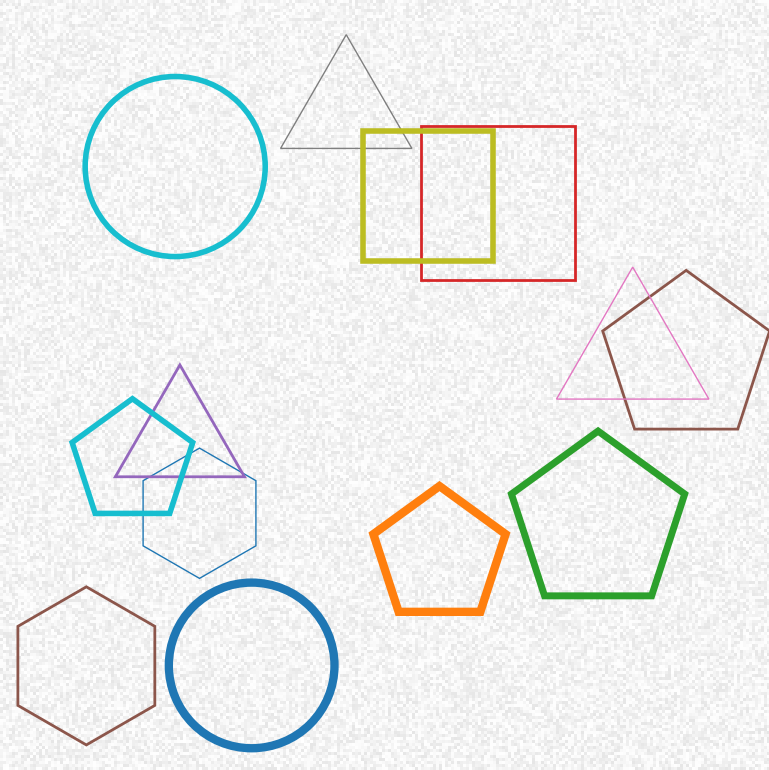[{"shape": "hexagon", "thickness": 0.5, "radius": 0.42, "center": [0.259, 0.333]}, {"shape": "circle", "thickness": 3, "radius": 0.54, "center": [0.327, 0.136]}, {"shape": "pentagon", "thickness": 3, "radius": 0.45, "center": [0.571, 0.278]}, {"shape": "pentagon", "thickness": 2.5, "radius": 0.59, "center": [0.777, 0.322]}, {"shape": "square", "thickness": 1, "radius": 0.5, "center": [0.647, 0.736]}, {"shape": "triangle", "thickness": 1, "radius": 0.48, "center": [0.234, 0.429]}, {"shape": "hexagon", "thickness": 1, "radius": 0.51, "center": [0.112, 0.135]}, {"shape": "pentagon", "thickness": 1, "radius": 0.57, "center": [0.891, 0.535]}, {"shape": "triangle", "thickness": 0.5, "radius": 0.57, "center": [0.822, 0.539]}, {"shape": "triangle", "thickness": 0.5, "radius": 0.49, "center": [0.45, 0.856]}, {"shape": "square", "thickness": 2, "radius": 0.42, "center": [0.556, 0.746]}, {"shape": "circle", "thickness": 2, "radius": 0.58, "center": [0.228, 0.784]}, {"shape": "pentagon", "thickness": 2, "radius": 0.41, "center": [0.172, 0.4]}]